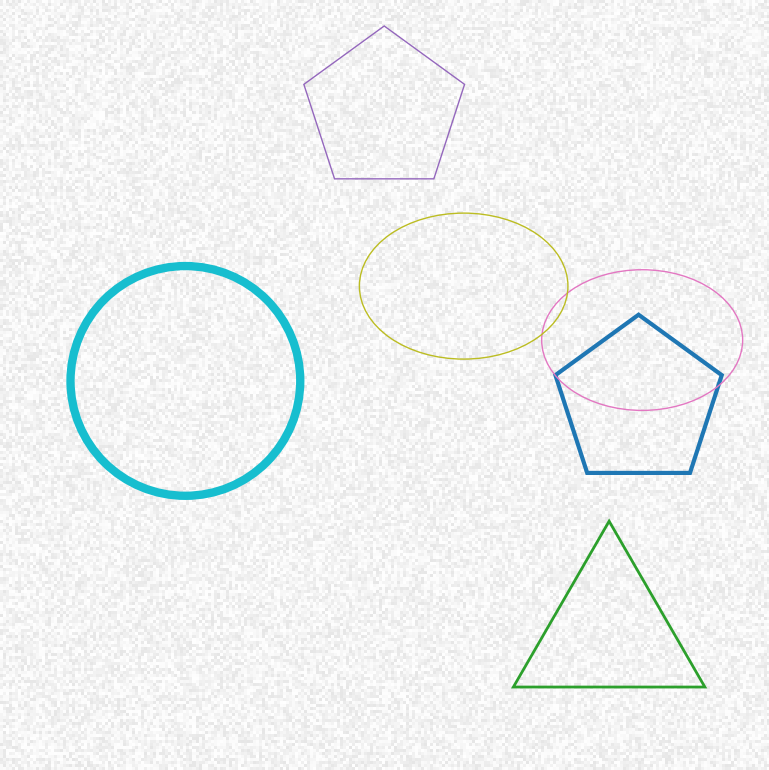[{"shape": "pentagon", "thickness": 1.5, "radius": 0.57, "center": [0.829, 0.478]}, {"shape": "triangle", "thickness": 1, "radius": 0.72, "center": [0.791, 0.18]}, {"shape": "pentagon", "thickness": 0.5, "radius": 0.55, "center": [0.499, 0.857]}, {"shape": "oval", "thickness": 0.5, "radius": 0.65, "center": [0.834, 0.558]}, {"shape": "oval", "thickness": 0.5, "radius": 0.68, "center": [0.602, 0.628]}, {"shape": "circle", "thickness": 3, "radius": 0.75, "center": [0.241, 0.505]}]